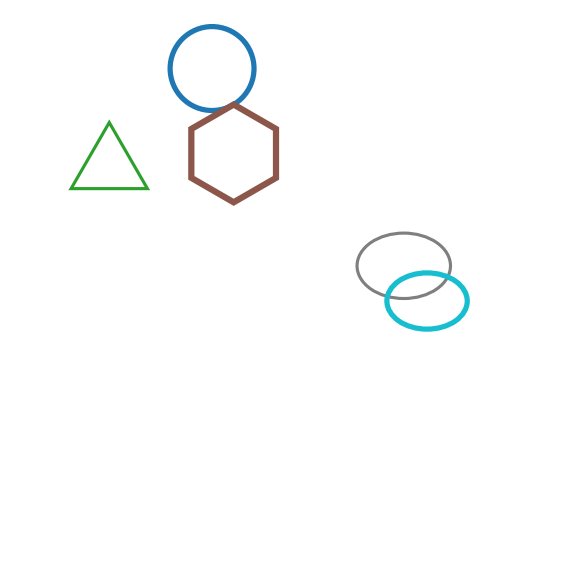[{"shape": "circle", "thickness": 2.5, "radius": 0.36, "center": [0.367, 0.88]}, {"shape": "triangle", "thickness": 1.5, "radius": 0.38, "center": [0.189, 0.711]}, {"shape": "hexagon", "thickness": 3, "radius": 0.42, "center": [0.405, 0.733]}, {"shape": "oval", "thickness": 1.5, "radius": 0.4, "center": [0.699, 0.539]}, {"shape": "oval", "thickness": 2.5, "radius": 0.35, "center": [0.74, 0.478]}]